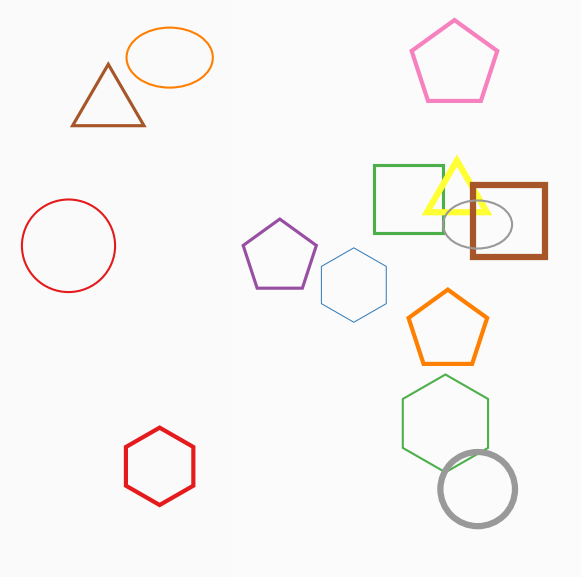[{"shape": "circle", "thickness": 1, "radius": 0.4, "center": [0.118, 0.574]}, {"shape": "hexagon", "thickness": 2, "radius": 0.33, "center": [0.275, 0.192]}, {"shape": "hexagon", "thickness": 0.5, "radius": 0.32, "center": [0.609, 0.506]}, {"shape": "square", "thickness": 1.5, "radius": 0.3, "center": [0.702, 0.654]}, {"shape": "hexagon", "thickness": 1, "radius": 0.42, "center": [0.766, 0.266]}, {"shape": "pentagon", "thickness": 1.5, "radius": 0.33, "center": [0.481, 0.554]}, {"shape": "oval", "thickness": 1, "radius": 0.37, "center": [0.292, 0.899]}, {"shape": "pentagon", "thickness": 2, "radius": 0.36, "center": [0.77, 0.427]}, {"shape": "triangle", "thickness": 3, "radius": 0.3, "center": [0.786, 0.661]}, {"shape": "square", "thickness": 3, "radius": 0.31, "center": [0.876, 0.616]}, {"shape": "triangle", "thickness": 1.5, "radius": 0.35, "center": [0.186, 0.817]}, {"shape": "pentagon", "thickness": 2, "radius": 0.39, "center": [0.782, 0.887]}, {"shape": "oval", "thickness": 1, "radius": 0.3, "center": [0.822, 0.61]}, {"shape": "circle", "thickness": 3, "radius": 0.32, "center": [0.822, 0.152]}]